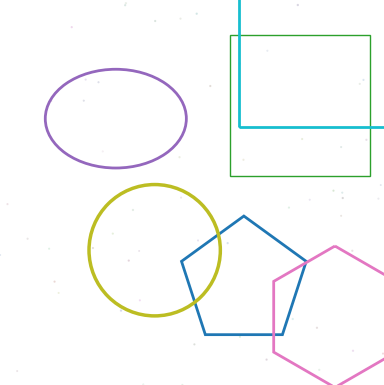[{"shape": "pentagon", "thickness": 2, "radius": 0.85, "center": [0.633, 0.269]}, {"shape": "square", "thickness": 1, "radius": 0.91, "center": [0.778, 0.726]}, {"shape": "oval", "thickness": 2, "radius": 0.92, "center": [0.301, 0.692]}, {"shape": "hexagon", "thickness": 2, "radius": 0.92, "center": [0.87, 0.177]}, {"shape": "circle", "thickness": 2.5, "radius": 0.85, "center": [0.402, 0.35]}, {"shape": "square", "thickness": 2, "radius": 0.96, "center": [0.814, 0.863]}]